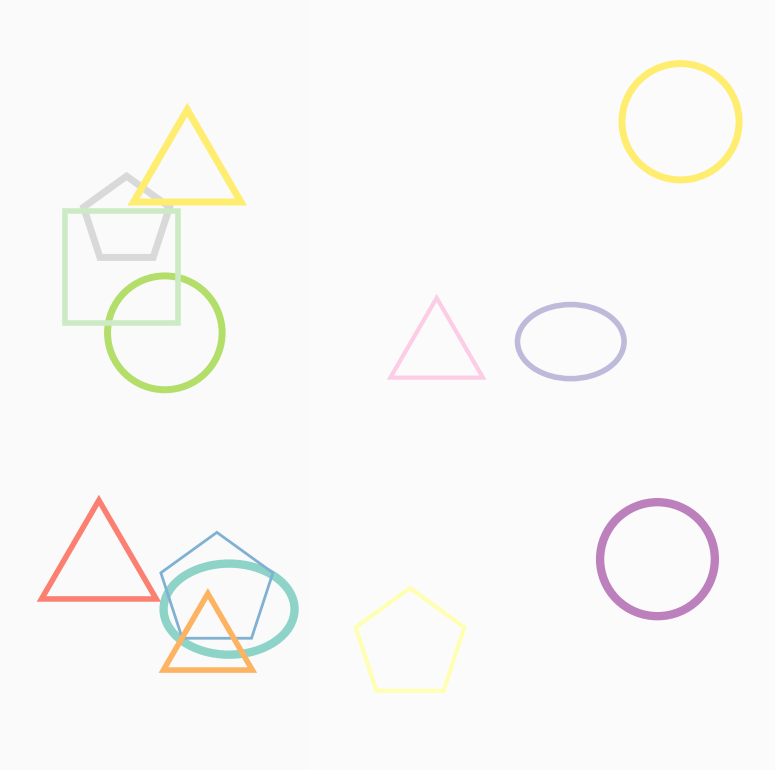[{"shape": "oval", "thickness": 3, "radius": 0.42, "center": [0.296, 0.209]}, {"shape": "pentagon", "thickness": 1.5, "radius": 0.37, "center": [0.529, 0.162]}, {"shape": "oval", "thickness": 2, "radius": 0.34, "center": [0.736, 0.556]}, {"shape": "triangle", "thickness": 2, "radius": 0.43, "center": [0.128, 0.265]}, {"shape": "pentagon", "thickness": 1, "radius": 0.38, "center": [0.28, 0.233]}, {"shape": "triangle", "thickness": 2, "radius": 0.33, "center": [0.268, 0.163]}, {"shape": "circle", "thickness": 2.5, "radius": 0.37, "center": [0.213, 0.568]}, {"shape": "triangle", "thickness": 1.5, "radius": 0.34, "center": [0.563, 0.544]}, {"shape": "pentagon", "thickness": 2.5, "radius": 0.29, "center": [0.163, 0.713]}, {"shape": "circle", "thickness": 3, "radius": 0.37, "center": [0.848, 0.274]}, {"shape": "square", "thickness": 2, "radius": 0.36, "center": [0.157, 0.653]}, {"shape": "triangle", "thickness": 2.5, "radius": 0.4, "center": [0.242, 0.778]}, {"shape": "circle", "thickness": 2.5, "radius": 0.38, "center": [0.878, 0.842]}]